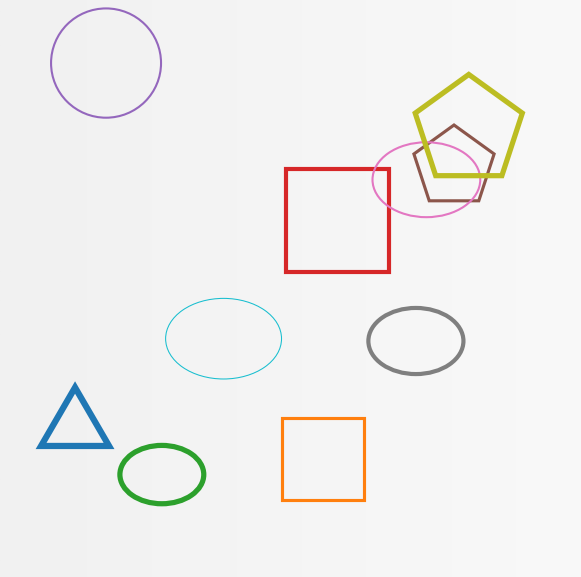[{"shape": "triangle", "thickness": 3, "radius": 0.34, "center": [0.129, 0.261]}, {"shape": "square", "thickness": 1.5, "radius": 0.35, "center": [0.556, 0.204]}, {"shape": "oval", "thickness": 2.5, "radius": 0.36, "center": [0.278, 0.177]}, {"shape": "square", "thickness": 2, "radius": 0.44, "center": [0.58, 0.618]}, {"shape": "circle", "thickness": 1, "radius": 0.47, "center": [0.182, 0.89]}, {"shape": "pentagon", "thickness": 1.5, "radius": 0.36, "center": [0.781, 0.71]}, {"shape": "oval", "thickness": 1, "radius": 0.46, "center": [0.734, 0.688]}, {"shape": "oval", "thickness": 2, "radius": 0.41, "center": [0.716, 0.409]}, {"shape": "pentagon", "thickness": 2.5, "radius": 0.48, "center": [0.806, 0.773]}, {"shape": "oval", "thickness": 0.5, "radius": 0.5, "center": [0.385, 0.413]}]